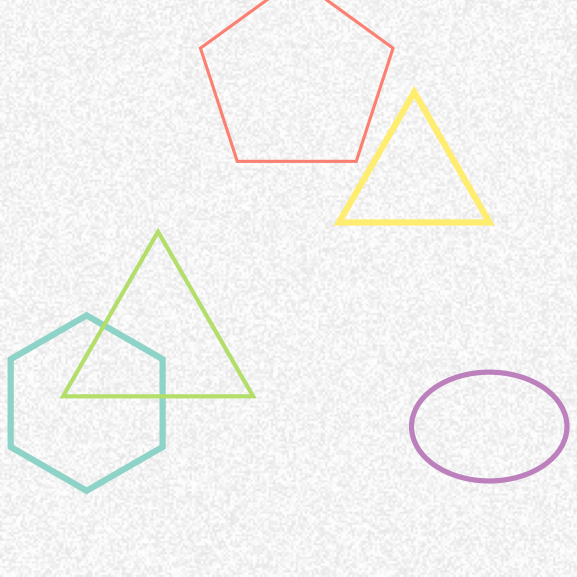[{"shape": "hexagon", "thickness": 3, "radius": 0.76, "center": [0.15, 0.301]}, {"shape": "pentagon", "thickness": 1.5, "radius": 0.88, "center": [0.514, 0.862]}, {"shape": "triangle", "thickness": 2, "radius": 0.95, "center": [0.274, 0.408]}, {"shape": "oval", "thickness": 2.5, "radius": 0.67, "center": [0.847, 0.261]}, {"shape": "triangle", "thickness": 3, "radius": 0.75, "center": [0.717, 0.689]}]